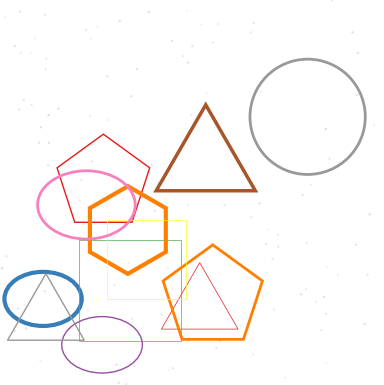[{"shape": "triangle", "thickness": 0.5, "radius": 0.58, "center": [0.519, 0.203]}, {"shape": "pentagon", "thickness": 1, "radius": 0.63, "center": [0.269, 0.525]}, {"shape": "oval", "thickness": 3, "radius": 0.5, "center": [0.112, 0.224]}, {"shape": "square", "thickness": 0.5, "radius": 0.66, "center": [0.337, 0.246]}, {"shape": "oval", "thickness": 1, "radius": 0.52, "center": [0.265, 0.104]}, {"shape": "pentagon", "thickness": 2, "radius": 0.68, "center": [0.553, 0.228]}, {"shape": "hexagon", "thickness": 3, "radius": 0.57, "center": [0.332, 0.402]}, {"shape": "square", "thickness": 0.5, "radius": 0.51, "center": [0.381, 0.326]}, {"shape": "triangle", "thickness": 2.5, "radius": 0.74, "center": [0.534, 0.579]}, {"shape": "oval", "thickness": 2, "radius": 0.63, "center": [0.224, 0.468]}, {"shape": "circle", "thickness": 2, "radius": 0.75, "center": [0.799, 0.697]}, {"shape": "triangle", "thickness": 1, "radius": 0.58, "center": [0.119, 0.174]}]